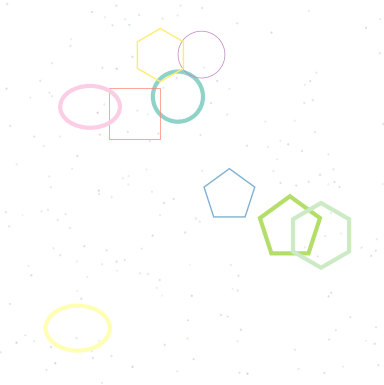[{"shape": "circle", "thickness": 3, "radius": 0.33, "center": [0.462, 0.749]}, {"shape": "oval", "thickness": 3, "radius": 0.42, "center": [0.202, 0.148]}, {"shape": "square", "thickness": 0.5, "radius": 0.33, "center": [0.349, 0.705]}, {"shape": "pentagon", "thickness": 1, "radius": 0.35, "center": [0.596, 0.493]}, {"shape": "pentagon", "thickness": 3, "radius": 0.41, "center": [0.753, 0.408]}, {"shape": "oval", "thickness": 3, "radius": 0.39, "center": [0.234, 0.723]}, {"shape": "circle", "thickness": 0.5, "radius": 0.3, "center": [0.523, 0.858]}, {"shape": "hexagon", "thickness": 3, "radius": 0.42, "center": [0.834, 0.389]}, {"shape": "hexagon", "thickness": 1, "radius": 0.35, "center": [0.417, 0.857]}]